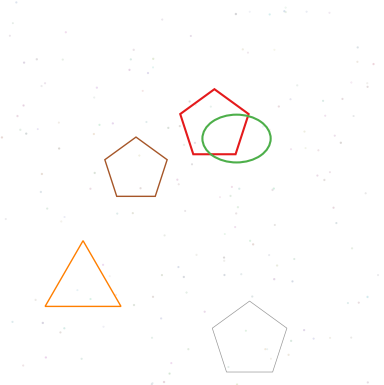[{"shape": "pentagon", "thickness": 1.5, "radius": 0.47, "center": [0.557, 0.675]}, {"shape": "oval", "thickness": 1.5, "radius": 0.44, "center": [0.614, 0.64]}, {"shape": "triangle", "thickness": 1, "radius": 0.57, "center": [0.216, 0.261]}, {"shape": "pentagon", "thickness": 1, "radius": 0.43, "center": [0.353, 0.559]}, {"shape": "pentagon", "thickness": 0.5, "radius": 0.51, "center": [0.648, 0.116]}]